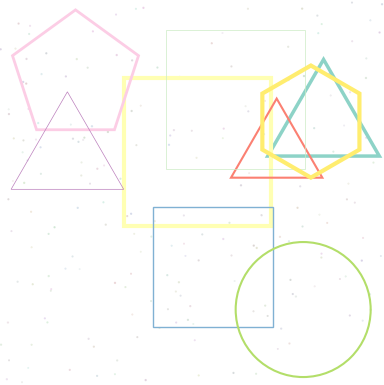[{"shape": "triangle", "thickness": 2.5, "radius": 0.84, "center": [0.84, 0.678]}, {"shape": "square", "thickness": 3, "radius": 0.96, "center": [0.513, 0.604]}, {"shape": "triangle", "thickness": 1.5, "radius": 0.68, "center": [0.719, 0.607]}, {"shape": "square", "thickness": 1, "radius": 0.78, "center": [0.554, 0.306]}, {"shape": "circle", "thickness": 1.5, "radius": 0.88, "center": [0.787, 0.196]}, {"shape": "pentagon", "thickness": 2, "radius": 0.86, "center": [0.196, 0.802]}, {"shape": "triangle", "thickness": 0.5, "radius": 0.84, "center": [0.175, 0.593]}, {"shape": "square", "thickness": 0.5, "radius": 0.9, "center": [0.612, 0.742]}, {"shape": "hexagon", "thickness": 3, "radius": 0.73, "center": [0.808, 0.684]}]